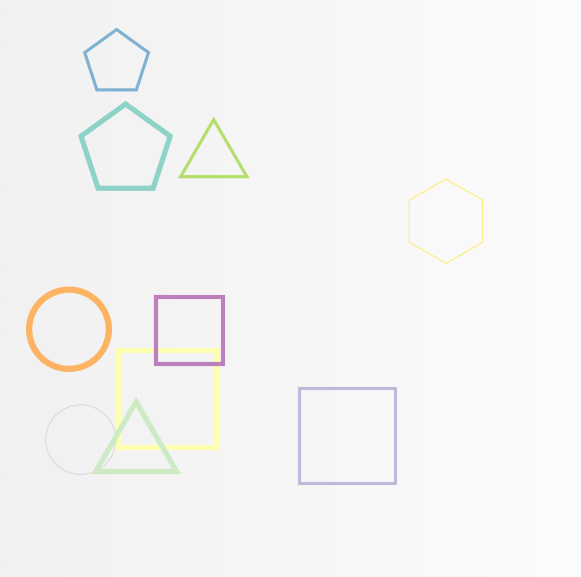[{"shape": "pentagon", "thickness": 2.5, "radius": 0.4, "center": [0.216, 0.738]}, {"shape": "square", "thickness": 2.5, "radius": 0.42, "center": [0.288, 0.31]}, {"shape": "square", "thickness": 1.5, "radius": 0.41, "center": [0.597, 0.244]}, {"shape": "pentagon", "thickness": 1.5, "radius": 0.29, "center": [0.201, 0.89]}, {"shape": "circle", "thickness": 3, "radius": 0.34, "center": [0.119, 0.429]}, {"shape": "triangle", "thickness": 1.5, "radius": 0.33, "center": [0.368, 0.726]}, {"shape": "circle", "thickness": 0.5, "radius": 0.3, "center": [0.139, 0.238]}, {"shape": "square", "thickness": 2, "radius": 0.29, "center": [0.326, 0.426]}, {"shape": "triangle", "thickness": 2.5, "radius": 0.4, "center": [0.234, 0.223]}, {"shape": "hexagon", "thickness": 0.5, "radius": 0.36, "center": [0.767, 0.616]}]